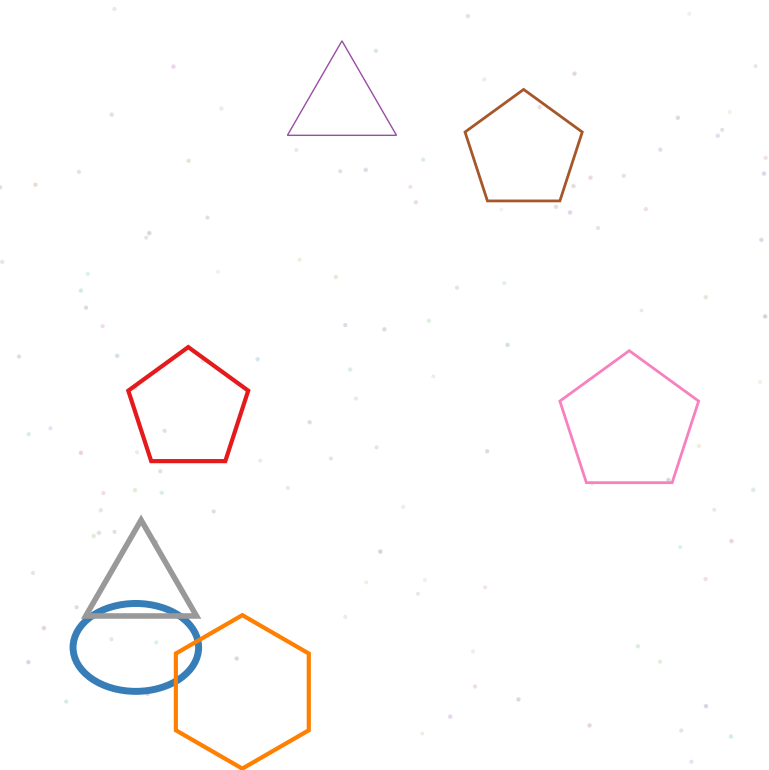[{"shape": "pentagon", "thickness": 1.5, "radius": 0.41, "center": [0.244, 0.467]}, {"shape": "oval", "thickness": 2.5, "radius": 0.41, "center": [0.176, 0.159]}, {"shape": "triangle", "thickness": 0.5, "radius": 0.41, "center": [0.444, 0.865]}, {"shape": "hexagon", "thickness": 1.5, "radius": 0.5, "center": [0.315, 0.101]}, {"shape": "pentagon", "thickness": 1, "radius": 0.4, "center": [0.68, 0.804]}, {"shape": "pentagon", "thickness": 1, "radius": 0.47, "center": [0.817, 0.45]}, {"shape": "triangle", "thickness": 2, "radius": 0.42, "center": [0.183, 0.242]}]